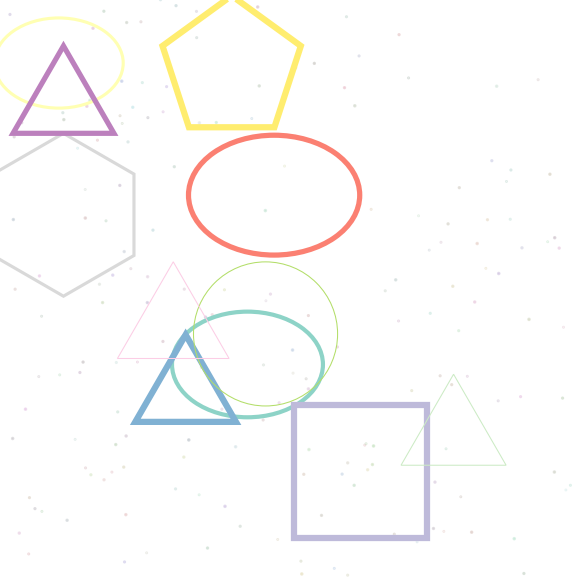[{"shape": "oval", "thickness": 2, "radius": 0.65, "center": [0.429, 0.368]}, {"shape": "oval", "thickness": 1.5, "radius": 0.56, "center": [0.102, 0.89]}, {"shape": "square", "thickness": 3, "radius": 0.58, "center": [0.625, 0.183]}, {"shape": "oval", "thickness": 2.5, "radius": 0.74, "center": [0.475, 0.661]}, {"shape": "triangle", "thickness": 3, "radius": 0.5, "center": [0.321, 0.319]}, {"shape": "circle", "thickness": 0.5, "radius": 0.62, "center": [0.46, 0.421]}, {"shape": "triangle", "thickness": 0.5, "radius": 0.56, "center": [0.3, 0.434]}, {"shape": "hexagon", "thickness": 1.5, "radius": 0.7, "center": [0.11, 0.627]}, {"shape": "triangle", "thickness": 2.5, "radius": 0.5, "center": [0.11, 0.819]}, {"shape": "triangle", "thickness": 0.5, "radius": 0.53, "center": [0.785, 0.246]}, {"shape": "pentagon", "thickness": 3, "radius": 0.63, "center": [0.401, 0.881]}]